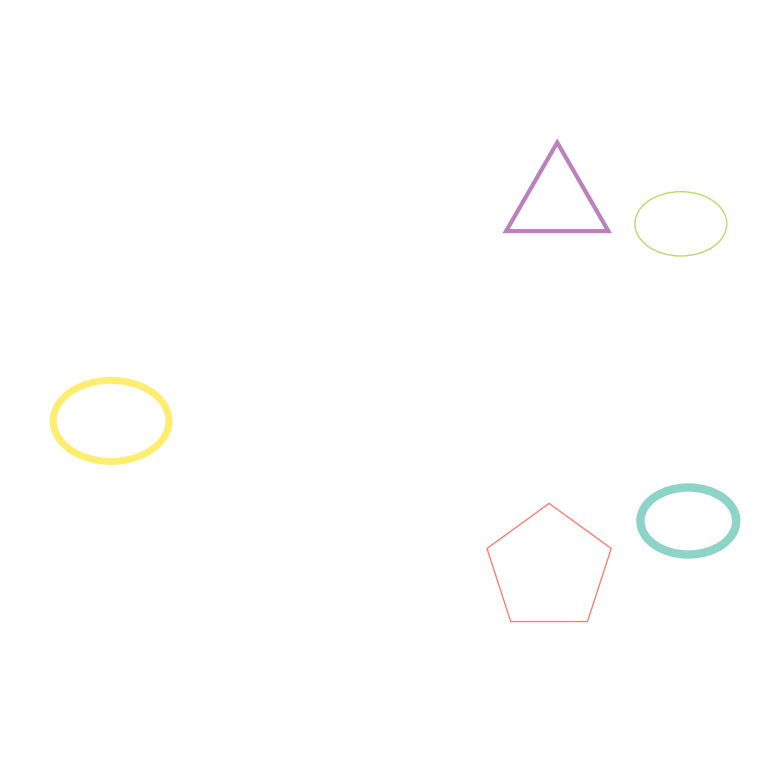[{"shape": "oval", "thickness": 3, "radius": 0.31, "center": [0.894, 0.323]}, {"shape": "pentagon", "thickness": 0.5, "radius": 0.42, "center": [0.713, 0.261]}, {"shape": "oval", "thickness": 0.5, "radius": 0.3, "center": [0.884, 0.709]}, {"shape": "triangle", "thickness": 1.5, "radius": 0.38, "center": [0.724, 0.738]}, {"shape": "oval", "thickness": 2.5, "radius": 0.38, "center": [0.144, 0.453]}]